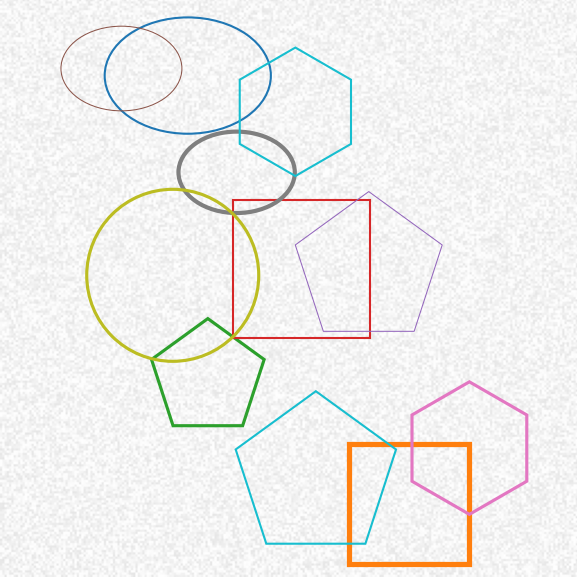[{"shape": "oval", "thickness": 1, "radius": 0.72, "center": [0.325, 0.868]}, {"shape": "square", "thickness": 2.5, "radius": 0.52, "center": [0.708, 0.127]}, {"shape": "pentagon", "thickness": 1.5, "radius": 0.51, "center": [0.36, 0.345]}, {"shape": "square", "thickness": 1, "radius": 0.6, "center": [0.522, 0.534]}, {"shape": "pentagon", "thickness": 0.5, "radius": 0.67, "center": [0.639, 0.534]}, {"shape": "oval", "thickness": 0.5, "radius": 0.52, "center": [0.21, 0.88]}, {"shape": "hexagon", "thickness": 1.5, "radius": 0.57, "center": [0.813, 0.223]}, {"shape": "oval", "thickness": 2, "radius": 0.5, "center": [0.41, 0.701]}, {"shape": "circle", "thickness": 1.5, "radius": 0.74, "center": [0.299, 0.522]}, {"shape": "hexagon", "thickness": 1, "radius": 0.56, "center": [0.511, 0.806]}, {"shape": "pentagon", "thickness": 1, "radius": 0.73, "center": [0.547, 0.176]}]